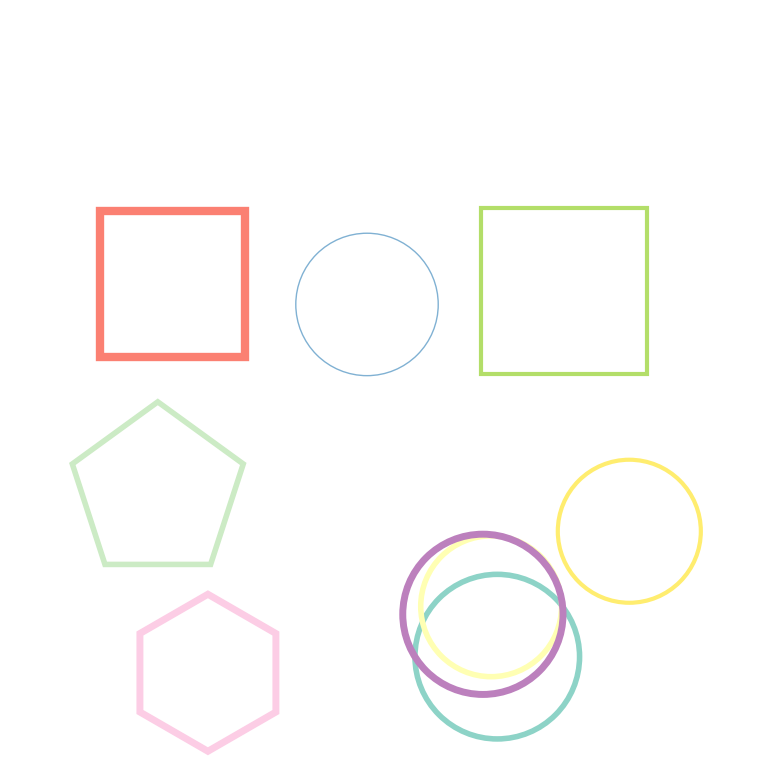[{"shape": "circle", "thickness": 2, "radius": 0.53, "center": [0.646, 0.147]}, {"shape": "circle", "thickness": 2, "radius": 0.46, "center": [0.638, 0.213]}, {"shape": "square", "thickness": 3, "radius": 0.47, "center": [0.224, 0.631]}, {"shape": "circle", "thickness": 0.5, "radius": 0.46, "center": [0.477, 0.605]}, {"shape": "square", "thickness": 1.5, "radius": 0.54, "center": [0.733, 0.622]}, {"shape": "hexagon", "thickness": 2.5, "radius": 0.51, "center": [0.27, 0.126]}, {"shape": "circle", "thickness": 2.5, "radius": 0.52, "center": [0.627, 0.202]}, {"shape": "pentagon", "thickness": 2, "radius": 0.58, "center": [0.205, 0.361]}, {"shape": "circle", "thickness": 1.5, "radius": 0.46, "center": [0.817, 0.31]}]